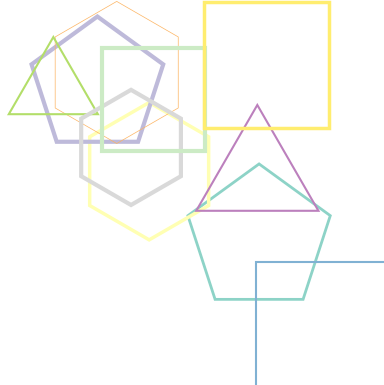[{"shape": "pentagon", "thickness": 2, "radius": 0.97, "center": [0.673, 0.38]}, {"shape": "hexagon", "thickness": 2.5, "radius": 0.89, "center": [0.387, 0.555]}, {"shape": "pentagon", "thickness": 3, "radius": 0.9, "center": [0.253, 0.777]}, {"shape": "square", "thickness": 1.5, "radius": 0.85, "center": [0.837, 0.15]}, {"shape": "hexagon", "thickness": 0.5, "radius": 0.92, "center": [0.303, 0.812]}, {"shape": "triangle", "thickness": 1.5, "radius": 0.67, "center": [0.139, 0.77]}, {"shape": "hexagon", "thickness": 3, "radius": 0.75, "center": [0.34, 0.617]}, {"shape": "triangle", "thickness": 1.5, "radius": 0.92, "center": [0.668, 0.544]}, {"shape": "square", "thickness": 3, "radius": 0.67, "center": [0.399, 0.742]}, {"shape": "square", "thickness": 2.5, "radius": 0.82, "center": [0.692, 0.832]}]